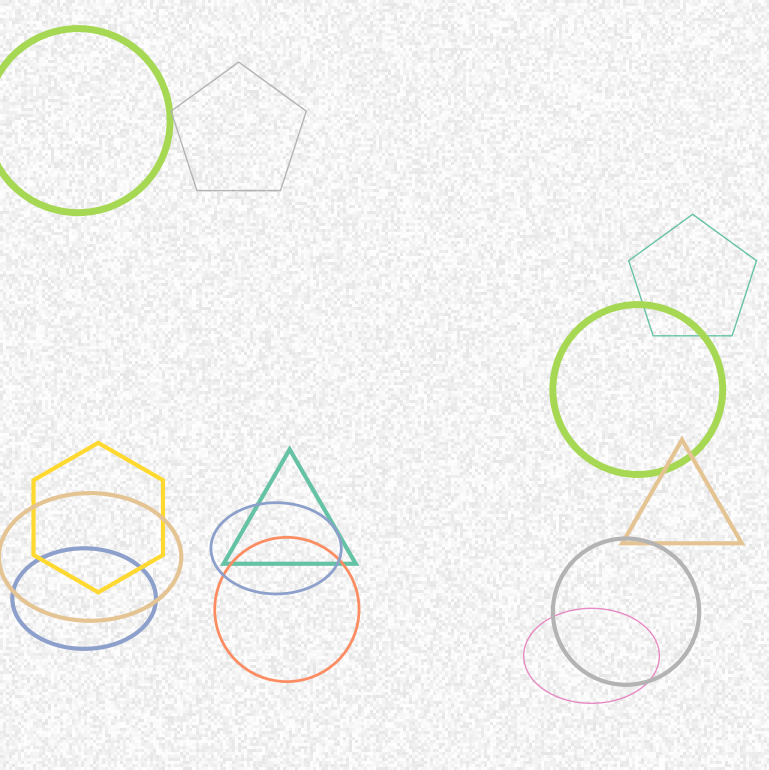[{"shape": "pentagon", "thickness": 0.5, "radius": 0.44, "center": [0.9, 0.634]}, {"shape": "triangle", "thickness": 1.5, "radius": 0.5, "center": [0.376, 0.317]}, {"shape": "circle", "thickness": 1, "radius": 0.47, "center": [0.373, 0.208]}, {"shape": "oval", "thickness": 1.5, "radius": 0.47, "center": [0.109, 0.223]}, {"shape": "oval", "thickness": 1, "radius": 0.42, "center": [0.359, 0.288]}, {"shape": "oval", "thickness": 0.5, "radius": 0.44, "center": [0.768, 0.148]}, {"shape": "circle", "thickness": 2.5, "radius": 0.55, "center": [0.828, 0.494]}, {"shape": "circle", "thickness": 2.5, "radius": 0.6, "center": [0.101, 0.843]}, {"shape": "hexagon", "thickness": 1.5, "radius": 0.49, "center": [0.128, 0.328]}, {"shape": "oval", "thickness": 1.5, "radius": 0.59, "center": [0.117, 0.277]}, {"shape": "triangle", "thickness": 1.5, "radius": 0.45, "center": [0.886, 0.339]}, {"shape": "pentagon", "thickness": 0.5, "radius": 0.46, "center": [0.31, 0.827]}, {"shape": "circle", "thickness": 1.5, "radius": 0.48, "center": [0.813, 0.206]}]